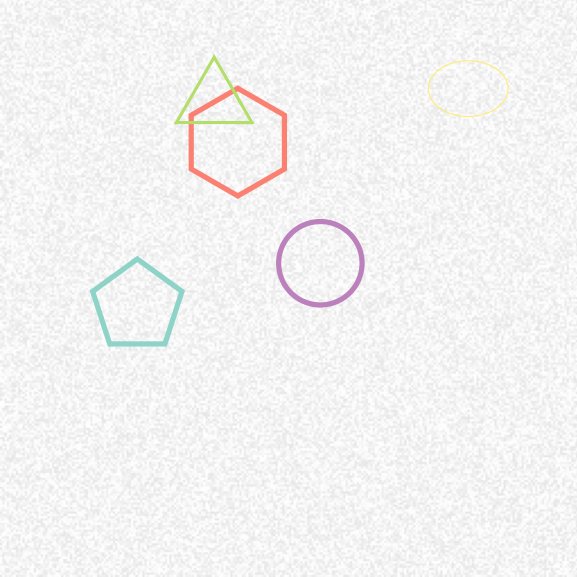[{"shape": "pentagon", "thickness": 2.5, "radius": 0.41, "center": [0.238, 0.469]}, {"shape": "hexagon", "thickness": 2.5, "radius": 0.47, "center": [0.412, 0.753]}, {"shape": "triangle", "thickness": 1.5, "radius": 0.38, "center": [0.371, 0.825]}, {"shape": "circle", "thickness": 2.5, "radius": 0.36, "center": [0.555, 0.543]}, {"shape": "oval", "thickness": 0.5, "radius": 0.35, "center": [0.811, 0.846]}]